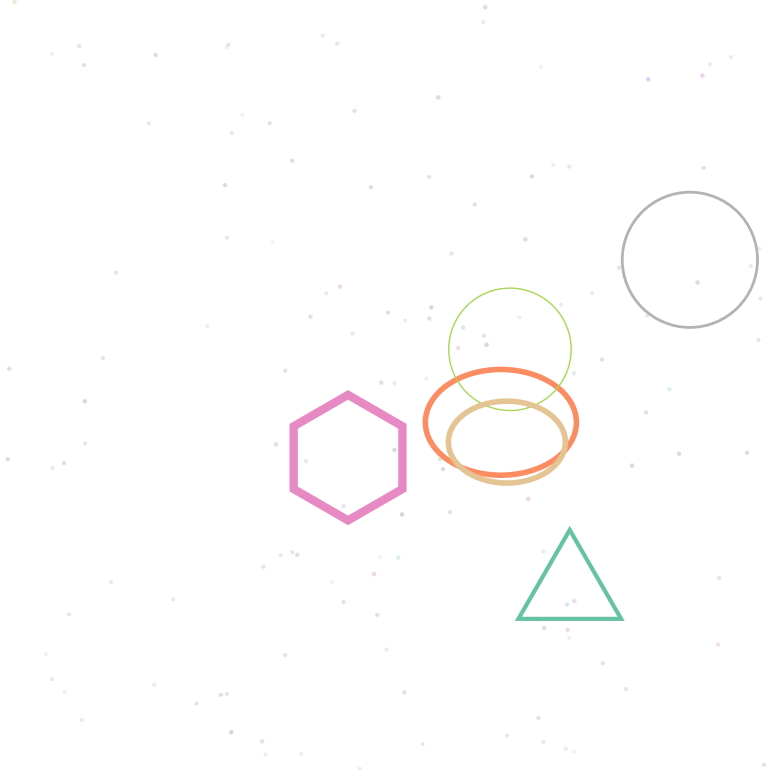[{"shape": "triangle", "thickness": 1.5, "radius": 0.39, "center": [0.74, 0.235]}, {"shape": "oval", "thickness": 2, "radius": 0.49, "center": [0.65, 0.452]}, {"shape": "hexagon", "thickness": 3, "radius": 0.41, "center": [0.452, 0.406]}, {"shape": "circle", "thickness": 0.5, "radius": 0.4, "center": [0.662, 0.546]}, {"shape": "oval", "thickness": 2, "radius": 0.38, "center": [0.658, 0.426]}, {"shape": "circle", "thickness": 1, "radius": 0.44, "center": [0.896, 0.663]}]